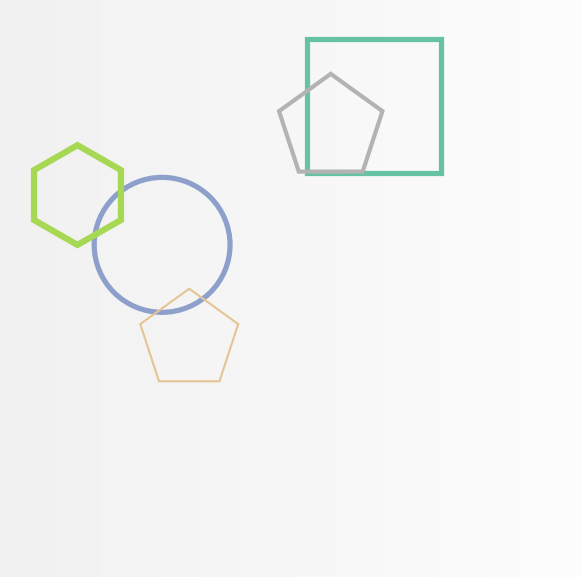[{"shape": "square", "thickness": 2.5, "radius": 0.58, "center": [0.644, 0.816]}, {"shape": "circle", "thickness": 2.5, "radius": 0.58, "center": [0.279, 0.575]}, {"shape": "hexagon", "thickness": 3, "radius": 0.43, "center": [0.133, 0.661]}, {"shape": "pentagon", "thickness": 1, "radius": 0.44, "center": [0.326, 0.411]}, {"shape": "pentagon", "thickness": 2, "radius": 0.47, "center": [0.569, 0.778]}]